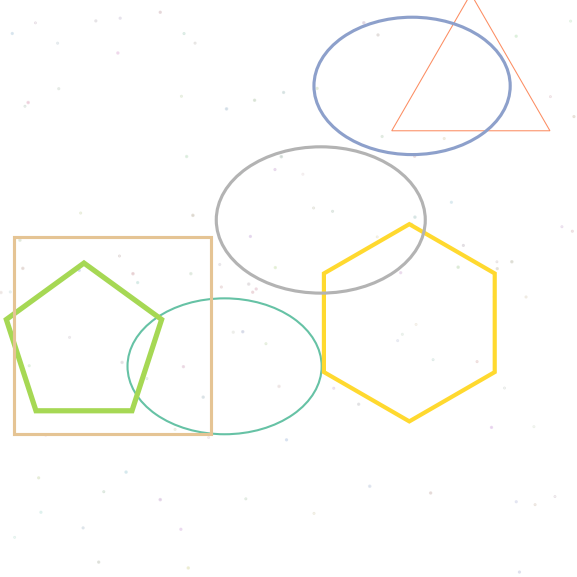[{"shape": "oval", "thickness": 1, "radius": 0.84, "center": [0.389, 0.365]}, {"shape": "triangle", "thickness": 0.5, "radius": 0.79, "center": [0.815, 0.852]}, {"shape": "oval", "thickness": 1.5, "radius": 0.85, "center": [0.714, 0.85]}, {"shape": "pentagon", "thickness": 2.5, "radius": 0.71, "center": [0.145, 0.402]}, {"shape": "hexagon", "thickness": 2, "radius": 0.85, "center": [0.709, 0.44]}, {"shape": "square", "thickness": 1.5, "radius": 0.85, "center": [0.194, 0.418]}, {"shape": "oval", "thickness": 1.5, "radius": 0.9, "center": [0.555, 0.618]}]